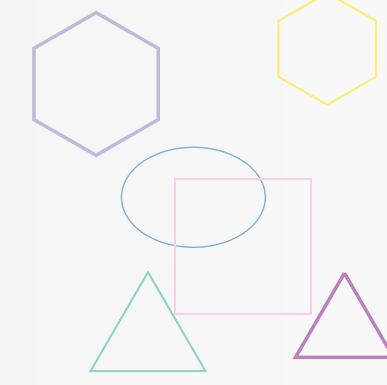[{"shape": "triangle", "thickness": 1.5, "radius": 0.86, "center": [0.382, 0.122]}, {"shape": "hexagon", "thickness": 2.5, "radius": 0.93, "center": [0.248, 0.782]}, {"shape": "oval", "thickness": 1, "radius": 0.93, "center": [0.499, 0.488]}, {"shape": "square", "thickness": 1.5, "radius": 0.88, "center": [0.627, 0.36]}, {"shape": "triangle", "thickness": 2.5, "radius": 0.73, "center": [0.889, 0.145]}, {"shape": "hexagon", "thickness": 1.5, "radius": 0.73, "center": [0.845, 0.873]}]